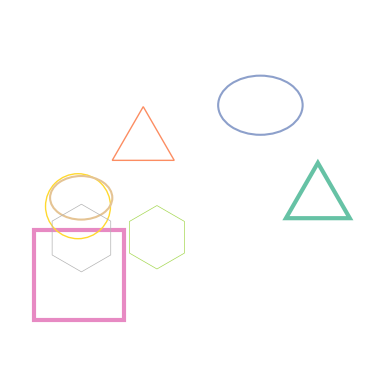[{"shape": "triangle", "thickness": 3, "radius": 0.48, "center": [0.826, 0.481]}, {"shape": "triangle", "thickness": 1, "radius": 0.46, "center": [0.372, 0.63]}, {"shape": "oval", "thickness": 1.5, "radius": 0.55, "center": [0.676, 0.727]}, {"shape": "square", "thickness": 3, "radius": 0.58, "center": [0.205, 0.286]}, {"shape": "hexagon", "thickness": 0.5, "radius": 0.41, "center": [0.408, 0.384]}, {"shape": "circle", "thickness": 1, "radius": 0.42, "center": [0.203, 0.464]}, {"shape": "oval", "thickness": 1.5, "radius": 0.4, "center": [0.211, 0.486]}, {"shape": "hexagon", "thickness": 0.5, "radius": 0.44, "center": [0.212, 0.382]}]